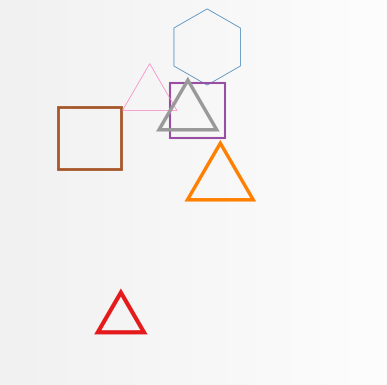[{"shape": "triangle", "thickness": 3, "radius": 0.34, "center": [0.312, 0.171]}, {"shape": "hexagon", "thickness": 0.5, "radius": 0.49, "center": [0.535, 0.878]}, {"shape": "square", "thickness": 1.5, "radius": 0.36, "center": [0.51, 0.713]}, {"shape": "triangle", "thickness": 2.5, "radius": 0.49, "center": [0.569, 0.53]}, {"shape": "square", "thickness": 2, "radius": 0.41, "center": [0.232, 0.642]}, {"shape": "triangle", "thickness": 0.5, "radius": 0.41, "center": [0.386, 0.754]}, {"shape": "triangle", "thickness": 2.5, "radius": 0.43, "center": [0.485, 0.706]}]